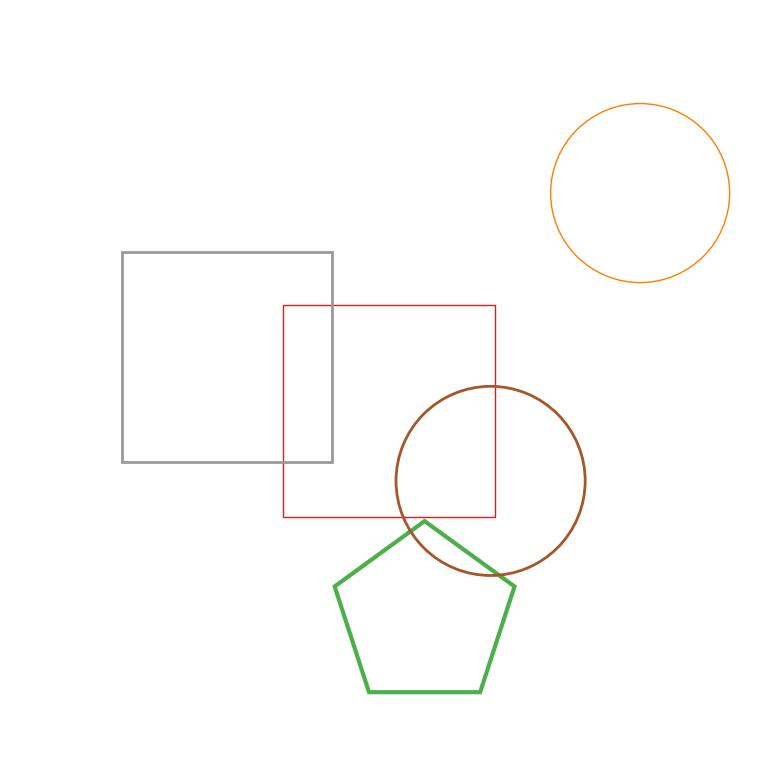[{"shape": "square", "thickness": 0.5, "radius": 0.69, "center": [0.505, 0.466]}, {"shape": "pentagon", "thickness": 1.5, "radius": 0.61, "center": [0.551, 0.2]}, {"shape": "circle", "thickness": 0.5, "radius": 0.58, "center": [0.831, 0.749]}, {"shape": "circle", "thickness": 1, "radius": 0.61, "center": [0.637, 0.375]}, {"shape": "square", "thickness": 1, "radius": 0.68, "center": [0.295, 0.537]}]